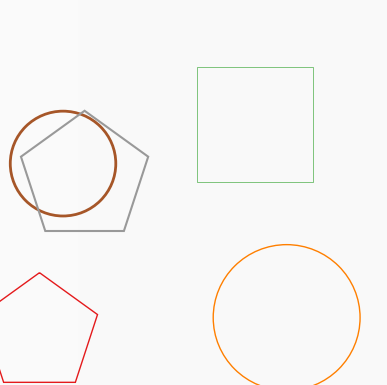[{"shape": "pentagon", "thickness": 1, "radius": 0.79, "center": [0.102, 0.134]}, {"shape": "square", "thickness": 0.5, "radius": 0.75, "center": [0.658, 0.676]}, {"shape": "circle", "thickness": 1, "radius": 0.95, "center": [0.74, 0.175]}, {"shape": "circle", "thickness": 2, "radius": 0.68, "center": [0.163, 0.575]}, {"shape": "pentagon", "thickness": 1.5, "radius": 0.86, "center": [0.218, 0.54]}]